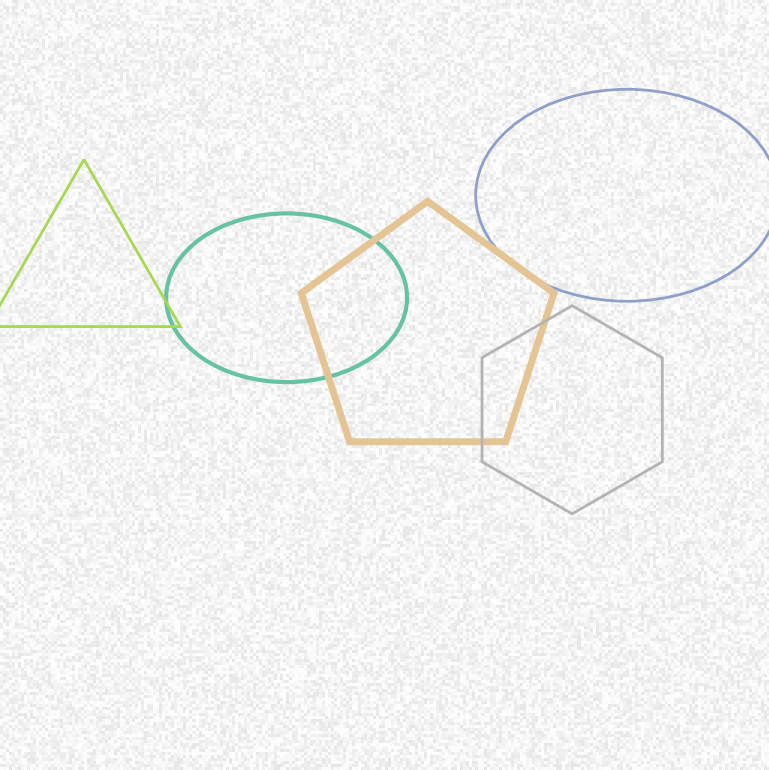[{"shape": "oval", "thickness": 1.5, "radius": 0.78, "center": [0.372, 0.613]}, {"shape": "oval", "thickness": 1, "radius": 0.98, "center": [0.814, 0.746]}, {"shape": "triangle", "thickness": 1, "radius": 0.72, "center": [0.109, 0.648]}, {"shape": "pentagon", "thickness": 2.5, "radius": 0.86, "center": [0.555, 0.566]}, {"shape": "hexagon", "thickness": 1, "radius": 0.68, "center": [0.743, 0.468]}]